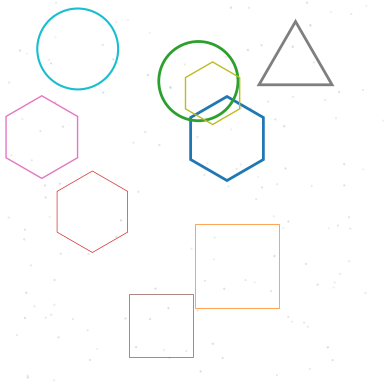[{"shape": "hexagon", "thickness": 2, "radius": 0.55, "center": [0.59, 0.64]}, {"shape": "square", "thickness": 0.5, "radius": 0.55, "center": [0.616, 0.308]}, {"shape": "circle", "thickness": 2, "radius": 0.51, "center": [0.515, 0.789]}, {"shape": "hexagon", "thickness": 0.5, "radius": 0.53, "center": [0.24, 0.45]}, {"shape": "square", "thickness": 0.5, "radius": 0.41, "center": [0.418, 0.155]}, {"shape": "hexagon", "thickness": 1, "radius": 0.54, "center": [0.109, 0.644]}, {"shape": "triangle", "thickness": 2, "radius": 0.55, "center": [0.768, 0.835]}, {"shape": "hexagon", "thickness": 1, "radius": 0.41, "center": [0.552, 0.758]}, {"shape": "circle", "thickness": 1.5, "radius": 0.53, "center": [0.202, 0.873]}]